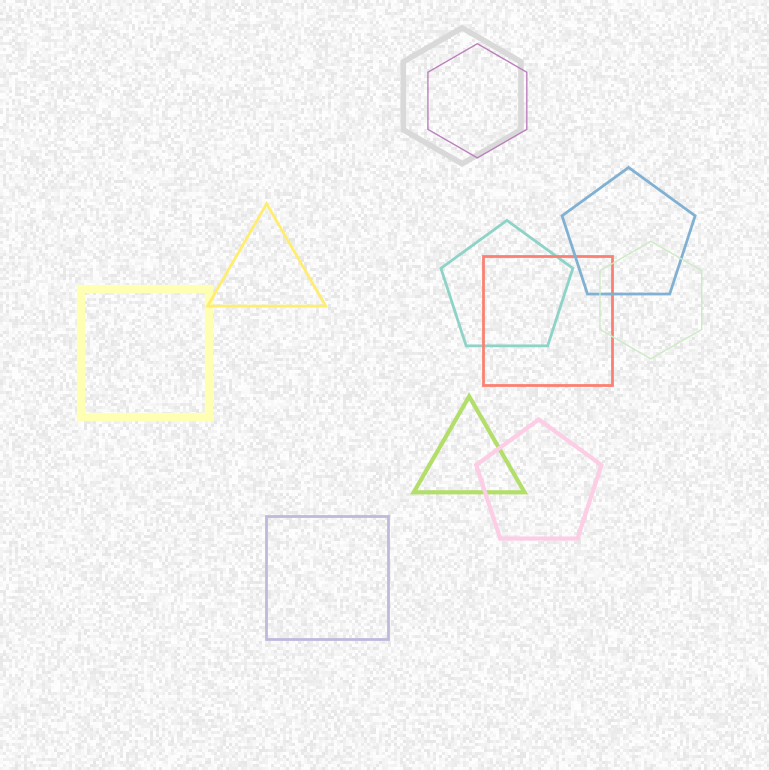[{"shape": "pentagon", "thickness": 1, "radius": 0.45, "center": [0.658, 0.624]}, {"shape": "square", "thickness": 3, "radius": 0.42, "center": [0.188, 0.542]}, {"shape": "square", "thickness": 1, "radius": 0.4, "center": [0.425, 0.25]}, {"shape": "square", "thickness": 1, "radius": 0.42, "center": [0.711, 0.584]}, {"shape": "pentagon", "thickness": 1, "radius": 0.45, "center": [0.816, 0.692]}, {"shape": "triangle", "thickness": 1.5, "radius": 0.42, "center": [0.609, 0.402]}, {"shape": "pentagon", "thickness": 1.5, "radius": 0.43, "center": [0.7, 0.37]}, {"shape": "hexagon", "thickness": 2, "radius": 0.44, "center": [0.6, 0.876]}, {"shape": "hexagon", "thickness": 0.5, "radius": 0.37, "center": [0.62, 0.869]}, {"shape": "hexagon", "thickness": 0.5, "radius": 0.38, "center": [0.845, 0.61]}, {"shape": "triangle", "thickness": 1, "radius": 0.44, "center": [0.346, 0.647]}]